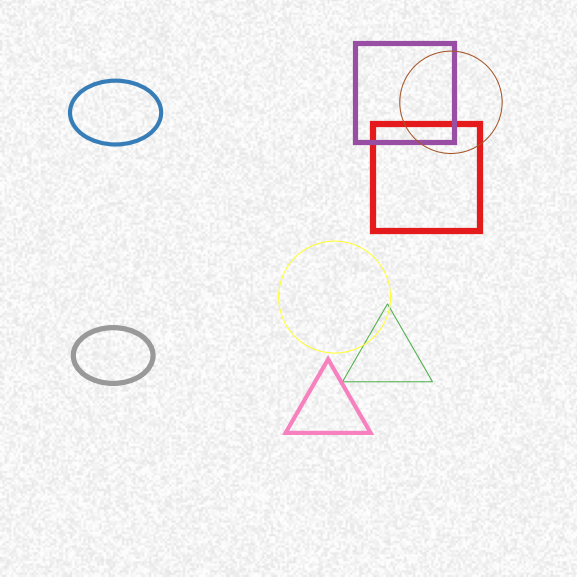[{"shape": "square", "thickness": 3, "radius": 0.46, "center": [0.739, 0.692]}, {"shape": "oval", "thickness": 2, "radius": 0.39, "center": [0.2, 0.804]}, {"shape": "triangle", "thickness": 0.5, "radius": 0.45, "center": [0.671, 0.383]}, {"shape": "square", "thickness": 2.5, "radius": 0.43, "center": [0.701, 0.839]}, {"shape": "circle", "thickness": 0.5, "radius": 0.48, "center": [0.579, 0.485]}, {"shape": "circle", "thickness": 0.5, "radius": 0.44, "center": [0.781, 0.822]}, {"shape": "triangle", "thickness": 2, "radius": 0.43, "center": [0.568, 0.292]}, {"shape": "oval", "thickness": 2.5, "radius": 0.35, "center": [0.196, 0.384]}]